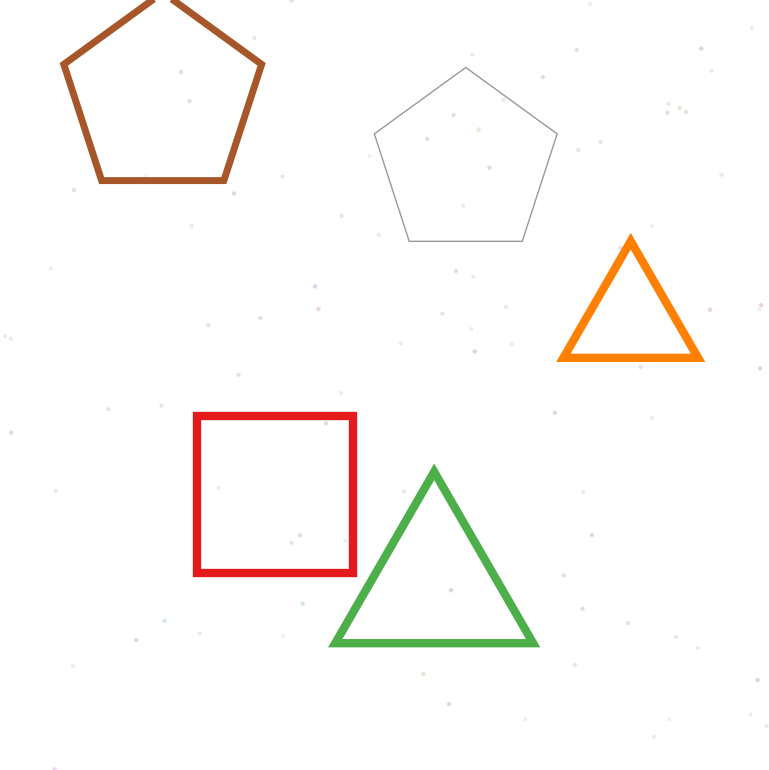[{"shape": "square", "thickness": 3, "radius": 0.51, "center": [0.357, 0.358]}, {"shape": "triangle", "thickness": 3, "radius": 0.74, "center": [0.564, 0.239]}, {"shape": "triangle", "thickness": 3, "radius": 0.5, "center": [0.819, 0.586]}, {"shape": "pentagon", "thickness": 2.5, "radius": 0.68, "center": [0.211, 0.875]}, {"shape": "pentagon", "thickness": 0.5, "radius": 0.62, "center": [0.605, 0.788]}]